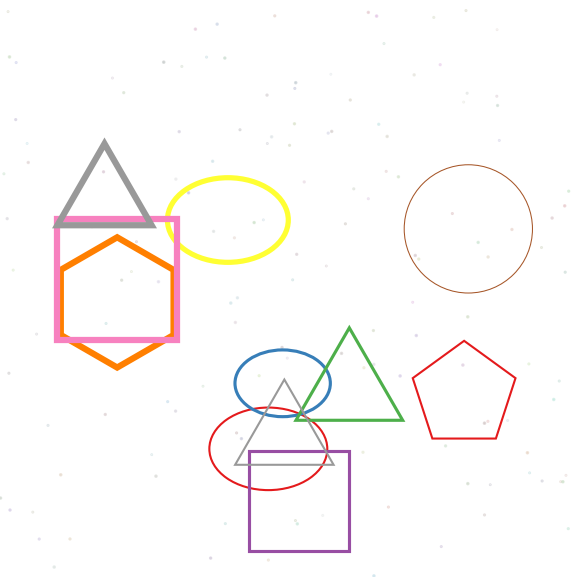[{"shape": "oval", "thickness": 1, "radius": 0.51, "center": [0.465, 0.222]}, {"shape": "pentagon", "thickness": 1, "radius": 0.47, "center": [0.804, 0.315]}, {"shape": "oval", "thickness": 1.5, "radius": 0.41, "center": [0.489, 0.335]}, {"shape": "triangle", "thickness": 1.5, "radius": 0.53, "center": [0.605, 0.325]}, {"shape": "square", "thickness": 1.5, "radius": 0.43, "center": [0.518, 0.132]}, {"shape": "hexagon", "thickness": 3, "radius": 0.56, "center": [0.203, 0.475]}, {"shape": "oval", "thickness": 2.5, "radius": 0.52, "center": [0.395, 0.618]}, {"shape": "circle", "thickness": 0.5, "radius": 0.56, "center": [0.811, 0.603]}, {"shape": "square", "thickness": 3, "radius": 0.52, "center": [0.202, 0.515]}, {"shape": "triangle", "thickness": 3, "radius": 0.47, "center": [0.181, 0.656]}, {"shape": "triangle", "thickness": 1, "radius": 0.49, "center": [0.492, 0.244]}]